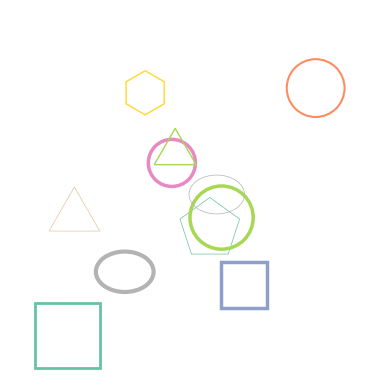[{"shape": "square", "thickness": 2, "radius": 0.42, "center": [0.175, 0.129]}, {"shape": "pentagon", "thickness": 0.5, "radius": 0.41, "center": [0.545, 0.406]}, {"shape": "circle", "thickness": 1.5, "radius": 0.38, "center": [0.82, 0.771]}, {"shape": "square", "thickness": 2.5, "radius": 0.3, "center": [0.634, 0.259]}, {"shape": "circle", "thickness": 2.5, "radius": 0.31, "center": [0.446, 0.577]}, {"shape": "circle", "thickness": 2.5, "radius": 0.41, "center": [0.576, 0.435]}, {"shape": "triangle", "thickness": 1, "radius": 0.31, "center": [0.455, 0.604]}, {"shape": "hexagon", "thickness": 1, "radius": 0.29, "center": [0.377, 0.759]}, {"shape": "triangle", "thickness": 0.5, "radius": 0.38, "center": [0.193, 0.438]}, {"shape": "oval", "thickness": 3, "radius": 0.37, "center": [0.324, 0.294]}, {"shape": "oval", "thickness": 0.5, "radius": 0.36, "center": [0.563, 0.495]}]